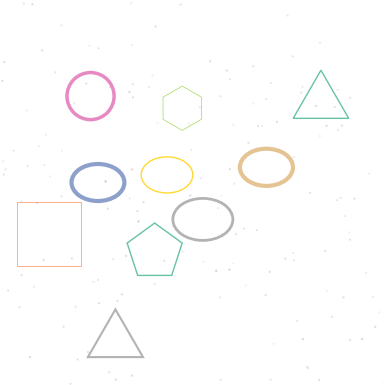[{"shape": "triangle", "thickness": 1, "radius": 0.42, "center": [0.834, 0.734]}, {"shape": "pentagon", "thickness": 1, "radius": 0.38, "center": [0.402, 0.345]}, {"shape": "square", "thickness": 0.5, "radius": 0.42, "center": [0.127, 0.392]}, {"shape": "oval", "thickness": 3, "radius": 0.34, "center": [0.254, 0.526]}, {"shape": "circle", "thickness": 2.5, "radius": 0.31, "center": [0.235, 0.75]}, {"shape": "hexagon", "thickness": 0.5, "radius": 0.29, "center": [0.473, 0.719]}, {"shape": "oval", "thickness": 1, "radius": 0.34, "center": [0.434, 0.546]}, {"shape": "oval", "thickness": 3, "radius": 0.34, "center": [0.692, 0.565]}, {"shape": "oval", "thickness": 2, "radius": 0.39, "center": [0.527, 0.43]}, {"shape": "triangle", "thickness": 1.5, "radius": 0.41, "center": [0.3, 0.114]}]